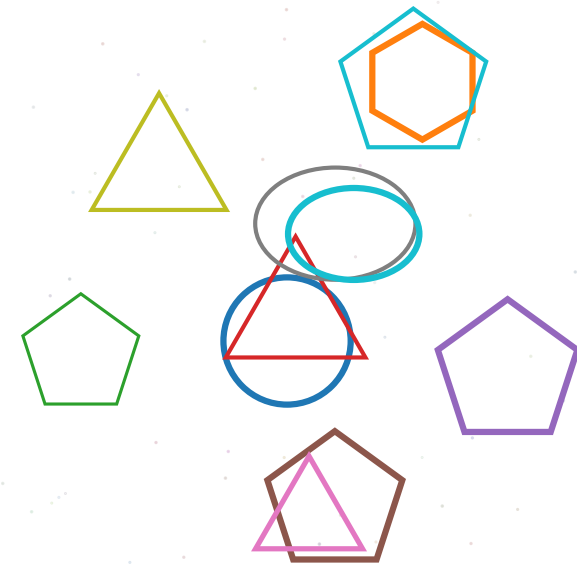[{"shape": "circle", "thickness": 3, "radius": 0.55, "center": [0.497, 0.409]}, {"shape": "hexagon", "thickness": 3, "radius": 0.5, "center": [0.731, 0.858]}, {"shape": "pentagon", "thickness": 1.5, "radius": 0.53, "center": [0.14, 0.385]}, {"shape": "triangle", "thickness": 2, "radius": 0.7, "center": [0.512, 0.45]}, {"shape": "pentagon", "thickness": 3, "radius": 0.64, "center": [0.879, 0.354]}, {"shape": "pentagon", "thickness": 3, "radius": 0.61, "center": [0.58, 0.13]}, {"shape": "triangle", "thickness": 2.5, "radius": 0.53, "center": [0.535, 0.102]}, {"shape": "oval", "thickness": 2, "radius": 0.69, "center": [0.581, 0.612]}, {"shape": "triangle", "thickness": 2, "radius": 0.67, "center": [0.275, 0.703]}, {"shape": "pentagon", "thickness": 2, "radius": 0.66, "center": [0.716, 0.852]}, {"shape": "oval", "thickness": 3, "radius": 0.57, "center": [0.612, 0.594]}]